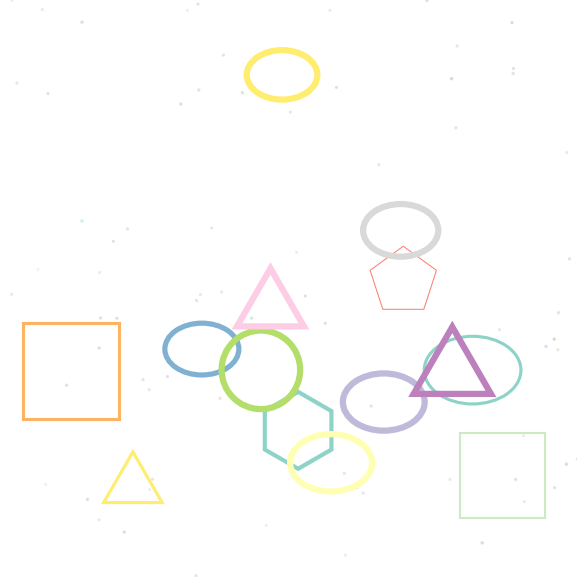[{"shape": "oval", "thickness": 1.5, "radius": 0.42, "center": [0.818, 0.358]}, {"shape": "hexagon", "thickness": 2, "radius": 0.33, "center": [0.516, 0.254]}, {"shape": "oval", "thickness": 3, "radius": 0.35, "center": [0.573, 0.198]}, {"shape": "oval", "thickness": 3, "radius": 0.35, "center": [0.665, 0.303]}, {"shape": "pentagon", "thickness": 0.5, "radius": 0.3, "center": [0.698, 0.512]}, {"shape": "oval", "thickness": 2.5, "radius": 0.32, "center": [0.35, 0.395]}, {"shape": "square", "thickness": 1.5, "radius": 0.42, "center": [0.122, 0.358]}, {"shape": "circle", "thickness": 3, "radius": 0.34, "center": [0.452, 0.359]}, {"shape": "triangle", "thickness": 3, "radius": 0.33, "center": [0.468, 0.467]}, {"shape": "oval", "thickness": 3, "radius": 0.33, "center": [0.694, 0.6]}, {"shape": "triangle", "thickness": 3, "radius": 0.39, "center": [0.783, 0.356]}, {"shape": "square", "thickness": 1, "radius": 0.37, "center": [0.87, 0.176]}, {"shape": "oval", "thickness": 3, "radius": 0.31, "center": [0.488, 0.869]}, {"shape": "triangle", "thickness": 1.5, "radius": 0.29, "center": [0.23, 0.158]}]